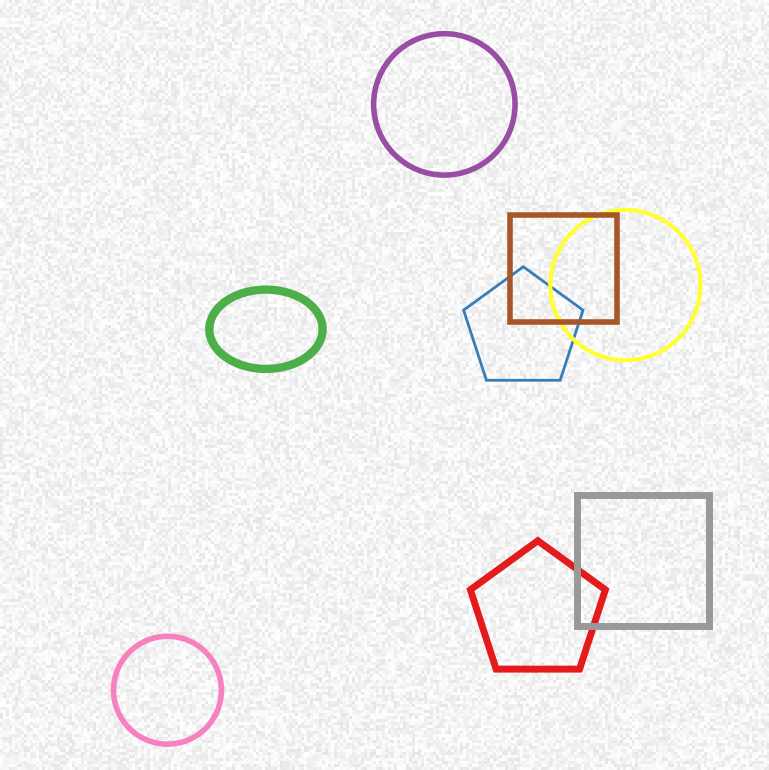[{"shape": "pentagon", "thickness": 2.5, "radius": 0.46, "center": [0.699, 0.206]}, {"shape": "pentagon", "thickness": 1, "radius": 0.41, "center": [0.68, 0.572]}, {"shape": "oval", "thickness": 3, "radius": 0.37, "center": [0.345, 0.572]}, {"shape": "circle", "thickness": 2, "radius": 0.46, "center": [0.577, 0.864]}, {"shape": "circle", "thickness": 1.5, "radius": 0.49, "center": [0.812, 0.63]}, {"shape": "square", "thickness": 2, "radius": 0.35, "center": [0.732, 0.652]}, {"shape": "circle", "thickness": 2, "radius": 0.35, "center": [0.217, 0.104]}, {"shape": "square", "thickness": 2.5, "radius": 0.43, "center": [0.835, 0.272]}]